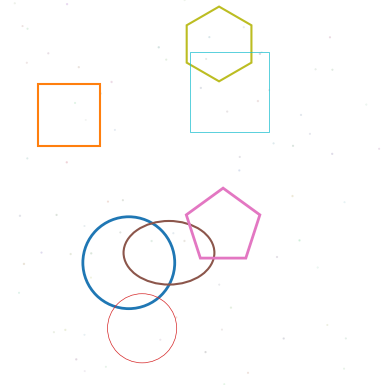[{"shape": "circle", "thickness": 2, "radius": 0.6, "center": [0.335, 0.318]}, {"shape": "square", "thickness": 1.5, "radius": 0.4, "center": [0.179, 0.7]}, {"shape": "circle", "thickness": 0.5, "radius": 0.45, "center": [0.369, 0.147]}, {"shape": "oval", "thickness": 1.5, "radius": 0.59, "center": [0.439, 0.343]}, {"shape": "pentagon", "thickness": 2, "radius": 0.5, "center": [0.579, 0.411]}, {"shape": "hexagon", "thickness": 1.5, "radius": 0.49, "center": [0.569, 0.886]}, {"shape": "square", "thickness": 0.5, "radius": 0.52, "center": [0.596, 0.762]}]